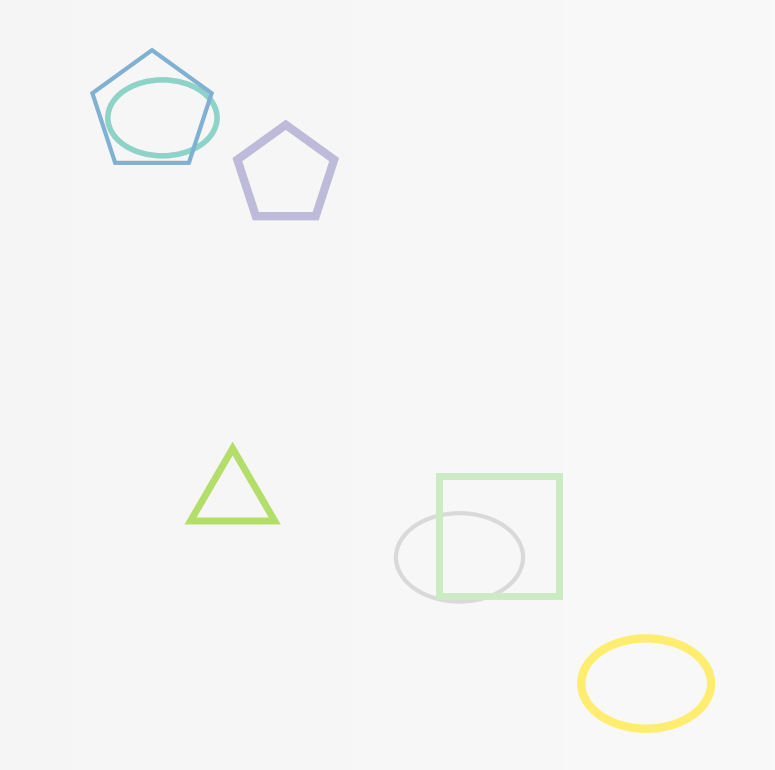[{"shape": "oval", "thickness": 2, "radius": 0.35, "center": [0.21, 0.847]}, {"shape": "pentagon", "thickness": 3, "radius": 0.33, "center": [0.369, 0.772]}, {"shape": "pentagon", "thickness": 1.5, "radius": 0.4, "center": [0.196, 0.854]}, {"shape": "triangle", "thickness": 2.5, "radius": 0.31, "center": [0.3, 0.355]}, {"shape": "oval", "thickness": 1.5, "radius": 0.41, "center": [0.593, 0.276]}, {"shape": "square", "thickness": 2.5, "radius": 0.39, "center": [0.644, 0.303]}, {"shape": "oval", "thickness": 3, "radius": 0.42, "center": [0.834, 0.112]}]